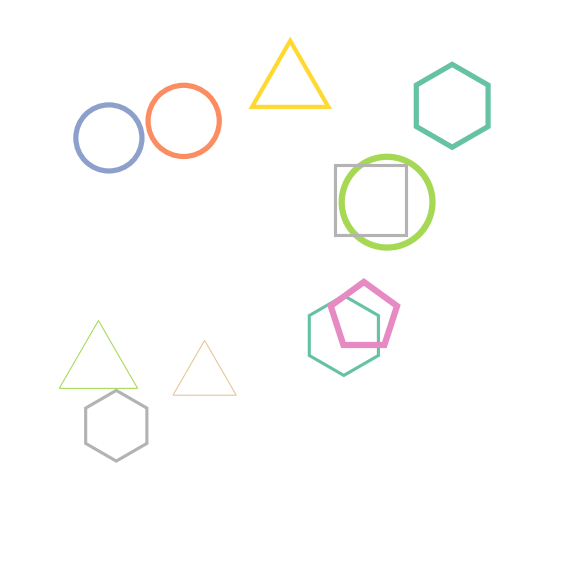[{"shape": "hexagon", "thickness": 1.5, "radius": 0.35, "center": [0.595, 0.418]}, {"shape": "hexagon", "thickness": 2.5, "radius": 0.36, "center": [0.783, 0.816]}, {"shape": "circle", "thickness": 2.5, "radius": 0.31, "center": [0.318, 0.79]}, {"shape": "circle", "thickness": 2.5, "radius": 0.29, "center": [0.189, 0.76]}, {"shape": "pentagon", "thickness": 3, "radius": 0.3, "center": [0.63, 0.451]}, {"shape": "circle", "thickness": 3, "radius": 0.39, "center": [0.67, 0.649]}, {"shape": "triangle", "thickness": 0.5, "radius": 0.39, "center": [0.17, 0.366]}, {"shape": "triangle", "thickness": 2, "radius": 0.38, "center": [0.503, 0.852]}, {"shape": "triangle", "thickness": 0.5, "radius": 0.32, "center": [0.354, 0.346]}, {"shape": "square", "thickness": 1.5, "radius": 0.3, "center": [0.642, 0.653]}, {"shape": "hexagon", "thickness": 1.5, "radius": 0.31, "center": [0.201, 0.262]}]